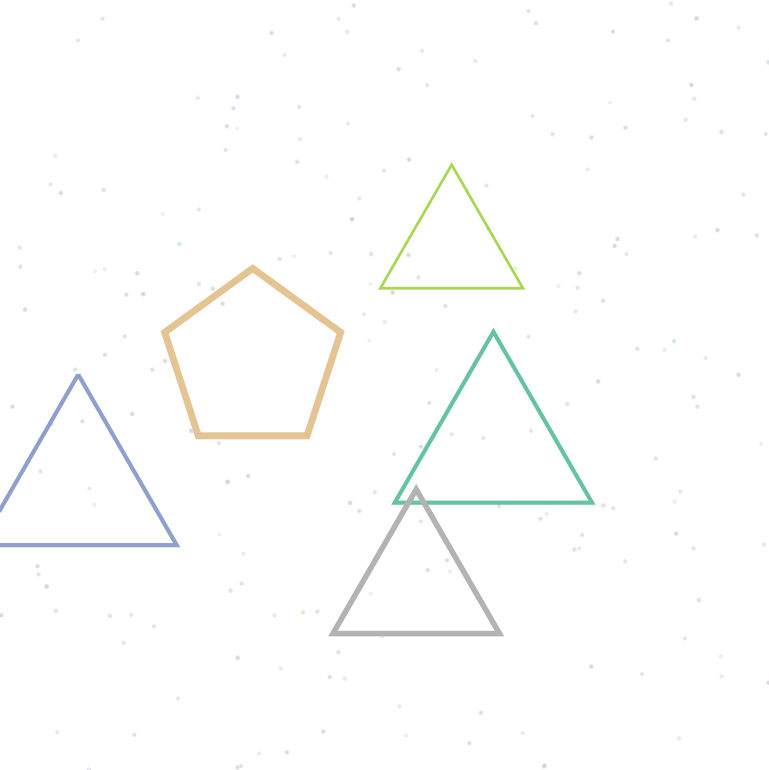[{"shape": "triangle", "thickness": 1.5, "radius": 0.74, "center": [0.641, 0.421]}, {"shape": "triangle", "thickness": 1.5, "radius": 0.74, "center": [0.102, 0.366]}, {"shape": "triangle", "thickness": 1, "radius": 0.53, "center": [0.587, 0.679]}, {"shape": "pentagon", "thickness": 2.5, "radius": 0.6, "center": [0.328, 0.531]}, {"shape": "triangle", "thickness": 2, "radius": 0.62, "center": [0.541, 0.24]}]